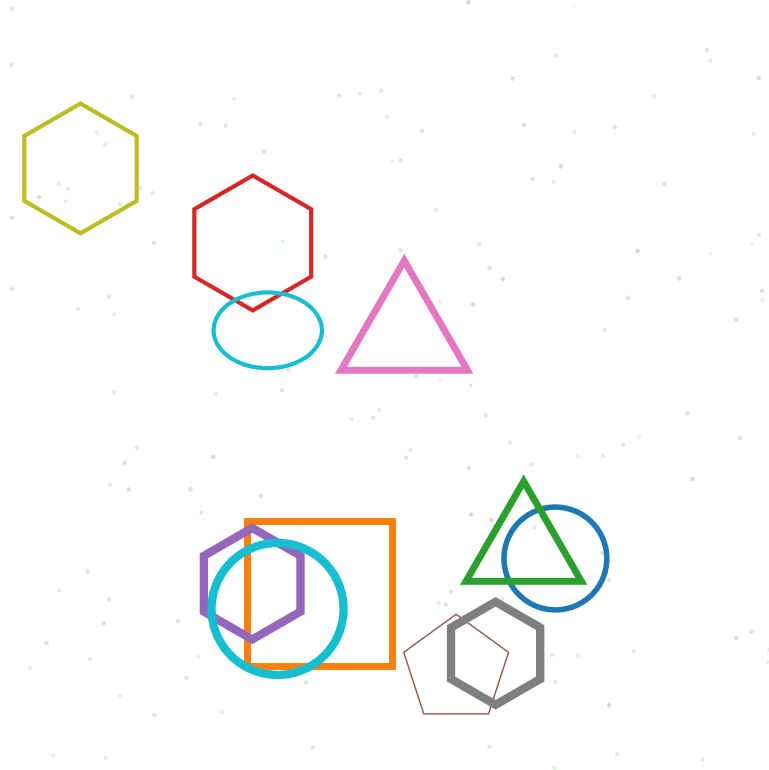[{"shape": "circle", "thickness": 2, "radius": 0.33, "center": [0.721, 0.275]}, {"shape": "square", "thickness": 2.5, "radius": 0.47, "center": [0.415, 0.23]}, {"shape": "triangle", "thickness": 2.5, "radius": 0.43, "center": [0.68, 0.288]}, {"shape": "hexagon", "thickness": 1.5, "radius": 0.44, "center": [0.328, 0.684]}, {"shape": "hexagon", "thickness": 3, "radius": 0.36, "center": [0.328, 0.242]}, {"shape": "pentagon", "thickness": 0.5, "radius": 0.36, "center": [0.592, 0.131]}, {"shape": "triangle", "thickness": 2.5, "radius": 0.47, "center": [0.525, 0.567]}, {"shape": "hexagon", "thickness": 3, "radius": 0.33, "center": [0.644, 0.152]}, {"shape": "hexagon", "thickness": 1.5, "radius": 0.42, "center": [0.105, 0.781]}, {"shape": "circle", "thickness": 3, "radius": 0.43, "center": [0.36, 0.209]}, {"shape": "oval", "thickness": 1.5, "radius": 0.35, "center": [0.348, 0.571]}]